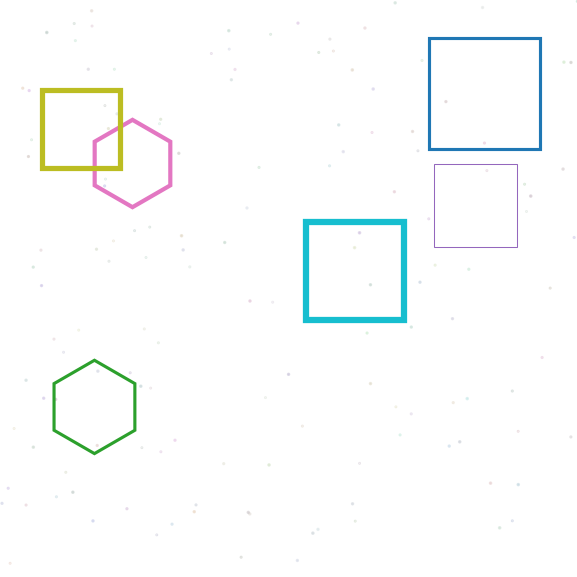[{"shape": "square", "thickness": 1.5, "radius": 0.48, "center": [0.839, 0.838]}, {"shape": "hexagon", "thickness": 1.5, "radius": 0.4, "center": [0.164, 0.294]}, {"shape": "square", "thickness": 0.5, "radius": 0.36, "center": [0.824, 0.643]}, {"shape": "hexagon", "thickness": 2, "radius": 0.38, "center": [0.229, 0.716]}, {"shape": "square", "thickness": 2.5, "radius": 0.34, "center": [0.141, 0.776]}, {"shape": "square", "thickness": 3, "radius": 0.43, "center": [0.615, 0.529]}]